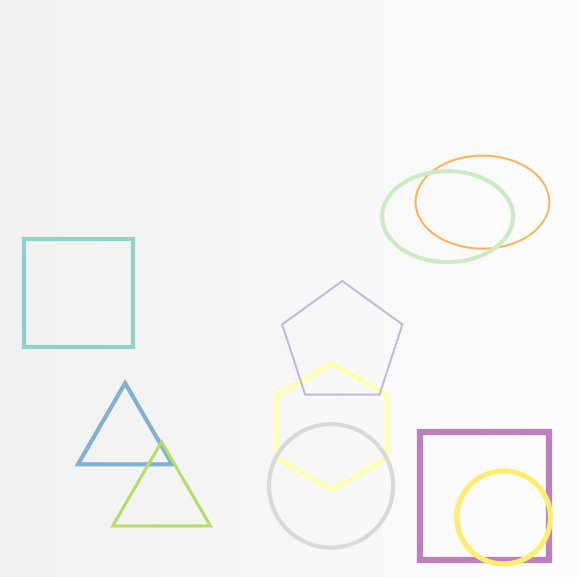[{"shape": "square", "thickness": 2, "radius": 0.47, "center": [0.135, 0.492]}, {"shape": "hexagon", "thickness": 2.5, "radius": 0.55, "center": [0.571, 0.26]}, {"shape": "pentagon", "thickness": 1, "radius": 0.54, "center": [0.589, 0.404]}, {"shape": "triangle", "thickness": 2, "radius": 0.47, "center": [0.215, 0.242]}, {"shape": "oval", "thickness": 1, "radius": 0.58, "center": [0.83, 0.649]}, {"shape": "triangle", "thickness": 1.5, "radius": 0.49, "center": [0.278, 0.137]}, {"shape": "circle", "thickness": 2, "radius": 0.53, "center": [0.57, 0.158]}, {"shape": "square", "thickness": 3, "radius": 0.55, "center": [0.834, 0.14]}, {"shape": "oval", "thickness": 2, "radius": 0.56, "center": [0.77, 0.624]}, {"shape": "circle", "thickness": 2.5, "radius": 0.4, "center": [0.866, 0.103]}]